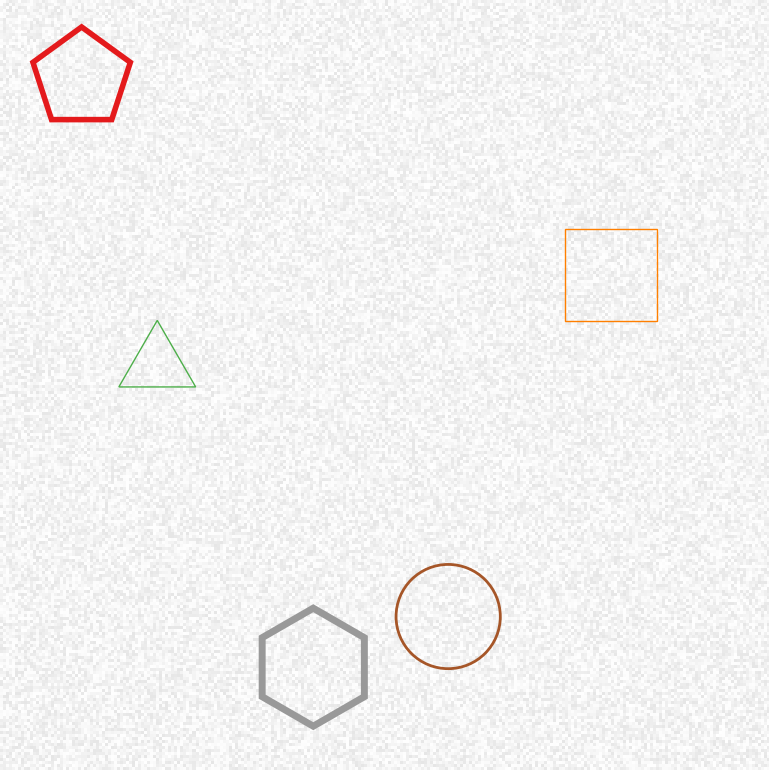[{"shape": "pentagon", "thickness": 2, "radius": 0.33, "center": [0.106, 0.898]}, {"shape": "triangle", "thickness": 0.5, "radius": 0.29, "center": [0.204, 0.526]}, {"shape": "square", "thickness": 0.5, "radius": 0.3, "center": [0.793, 0.643]}, {"shape": "circle", "thickness": 1, "radius": 0.34, "center": [0.582, 0.199]}, {"shape": "hexagon", "thickness": 2.5, "radius": 0.38, "center": [0.407, 0.134]}]